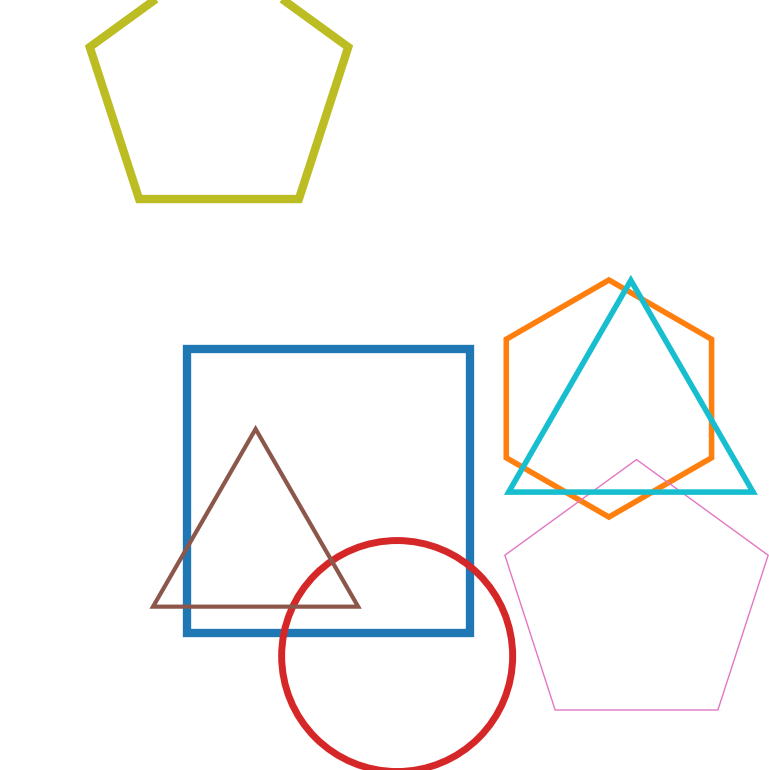[{"shape": "square", "thickness": 3, "radius": 0.92, "center": [0.427, 0.363]}, {"shape": "hexagon", "thickness": 2, "radius": 0.77, "center": [0.791, 0.482]}, {"shape": "circle", "thickness": 2.5, "radius": 0.75, "center": [0.516, 0.148]}, {"shape": "triangle", "thickness": 1.5, "radius": 0.77, "center": [0.332, 0.289]}, {"shape": "pentagon", "thickness": 0.5, "radius": 0.9, "center": [0.827, 0.223]}, {"shape": "pentagon", "thickness": 3, "radius": 0.88, "center": [0.284, 0.884]}, {"shape": "triangle", "thickness": 2, "radius": 0.92, "center": [0.819, 0.453]}]